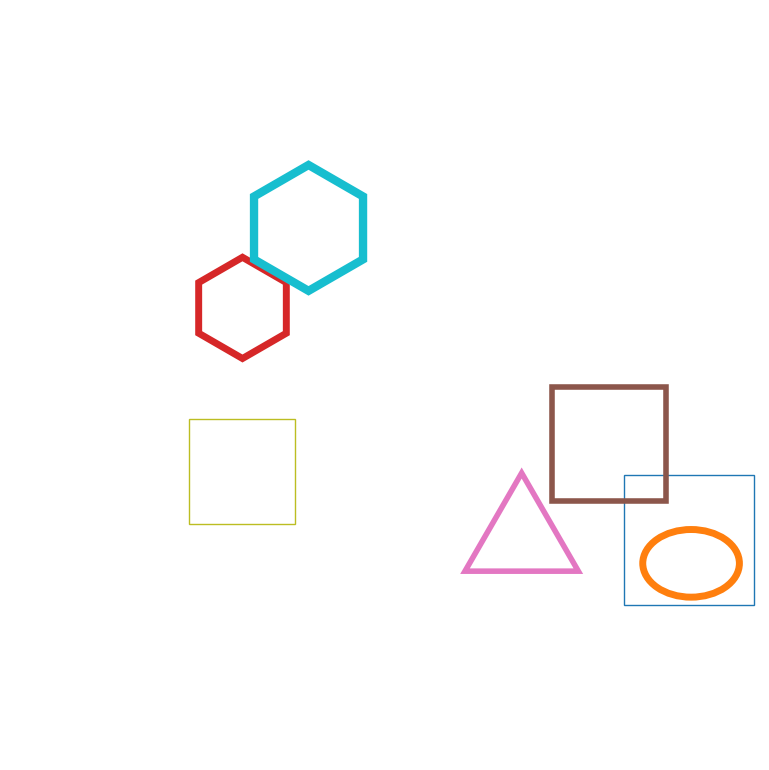[{"shape": "square", "thickness": 0.5, "radius": 0.42, "center": [0.895, 0.299]}, {"shape": "oval", "thickness": 2.5, "radius": 0.31, "center": [0.898, 0.268]}, {"shape": "hexagon", "thickness": 2.5, "radius": 0.33, "center": [0.315, 0.6]}, {"shape": "square", "thickness": 2, "radius": 0.37, "center": [0.791, 0.423]}, {"shape": "triangle", "thickness": 2, "radius": 0.42, "center": [0.677, 0.301]}, {"shape": "square", "thickness": 0.5, "radius": 0.34, "center": [0.314, 0.387]}, {"shape": "hexagon", "thickness": 3, "radius": 0.41, "center": [0.401, 0.704]}]